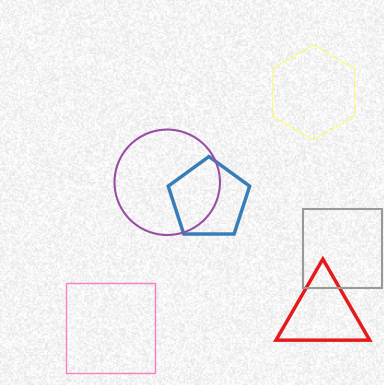[{"shape": "triangle", "thickness": 2.5, "radius": 0.7, "center": [0.839, 0.187]}, {"shape": "pentagon", "thickness": 2.5, "radius": 0.56, "center": [0.543, 0.482]}, {"shape": "circle", "thickness": 1.5, "radius": 0.68, "center": [0.434, 0.527]}, {"shape": "hexagon", "thickness": 0.5, "radius": 0.62, "center": [0.814, 0.76]}, {"shape": "square", "thickness": 1, "radius": 0.58, "center": [0.287, 0.148]}, {"shape": "square", "thickness": 1.5, "radius": 0.52, "center": [0.89, 0.354]}]